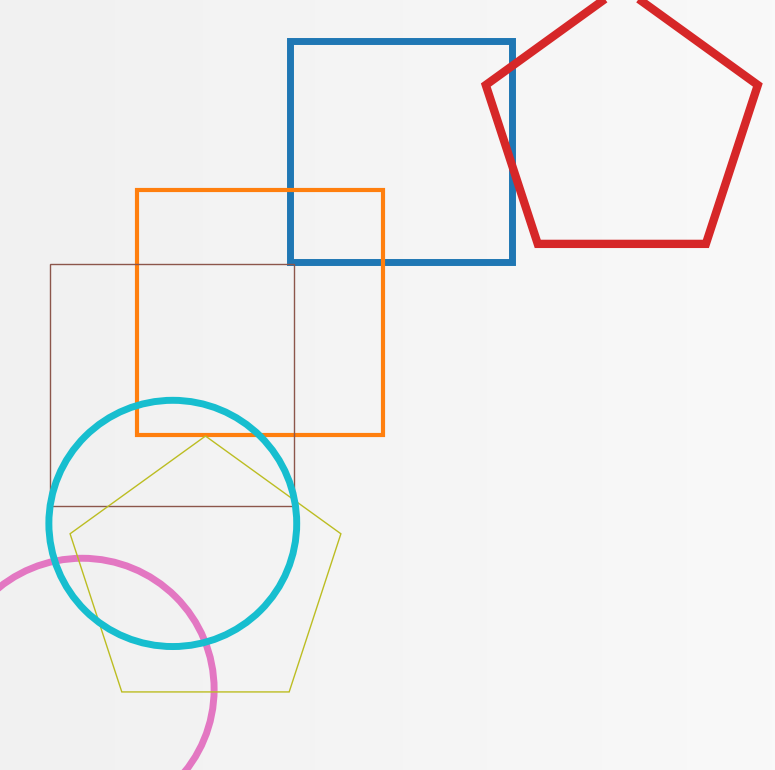[{"shape": "square", "thickness": 2.5, "radius": 0.72, "center": [0.518, 0.804]}, {"shape": "square", "thickness": 1.5, "radius": 0.8, "center": [0.335, 0.594]}, {"shape": "pentagon", "thickness": 3, "radius": 0.92, "center": [0.802, 0.833]}, {"shape": "square", "thickness": 0.5, "radius": 0.79, "center": [0.222, 0.5]}, {"shape": "circle", "thickness": 2.5, "radius": 0.85, "center": [0.106, 0.105]}, {"shape": "pentagon", "thickness": 0.5, "radius": 0.92, "center": [0.265, 0.25]}, {"shape": "circle", "thickness": 2.5, "radius": 0.8, "center": [0.223, 0.32]}]